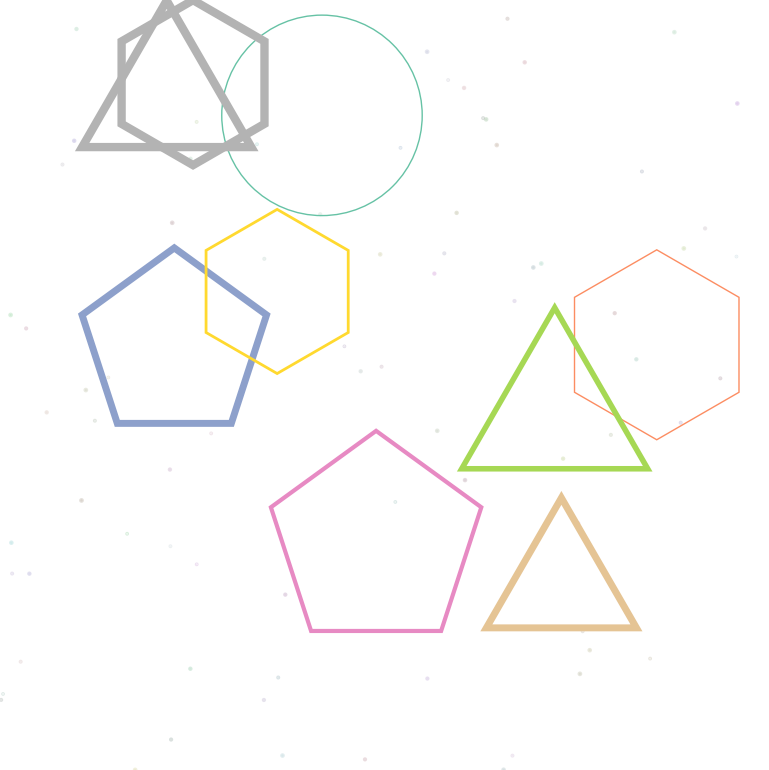[{"shape": "circle", "thickness": 0.5, "radius": 0.65, "center": [0.418, 0.85]}, {"shape": "hexagon", "thickness": 0.5, "radius": 0.62, "center": [0.853, 0.552]}, {"shape": "pentagon", "thickness": 2.5, "radius": 0.63, "center": [0.226, 0.552]}, {"shape": "pentagon", "thickness": 1.5, "radius": 0.72, "center": [0.488, 0.297]}, {"shape": "triangle", "thickness": 2, "radius": 0.7, "center": [0.72, 0.461]}, {"shape": "hexagon", "thickness": 1, "radius": 0.53, "center": [0.36, 0.621]}, {"shape": "triangle", "thickness": 2.5, "radius": 0.56, "center": [0.729, 0.241]}, {"shape": "hexagon", "thickness": 3, "radius": 0.54, "center": [0.251, 0.893]}, {"shape": "triangle", "thickness": 3, "radius": 0.63, "center": [0.217, 0.872]}]